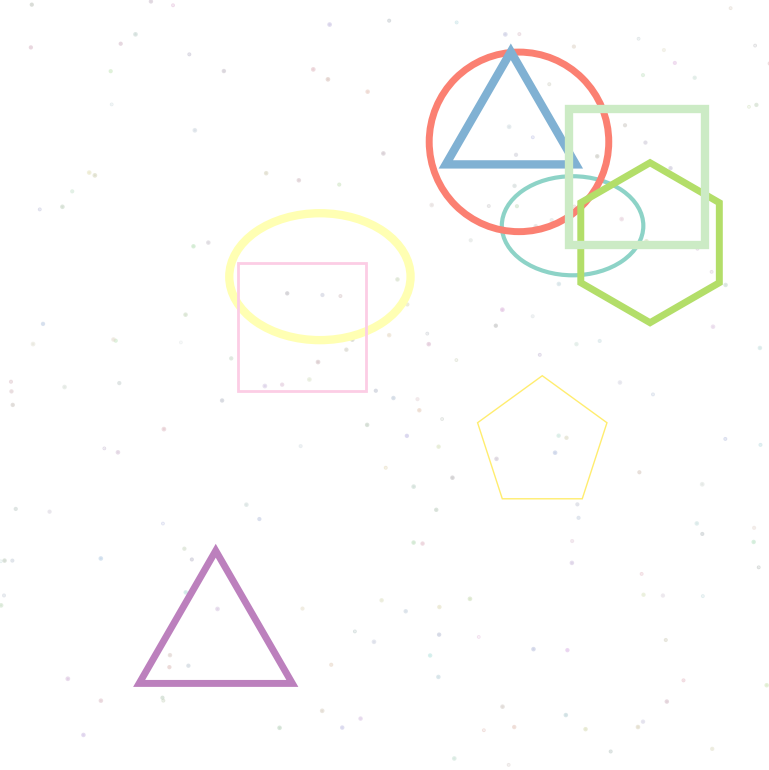[{"shape": "oval", "thickness": 1.5, "radius": 0.46, "center": [0.744, 0.707]}, {"shape": "oval", "thickness": 3, "radius": 0.59, "center": [0.415, 0.641]}, {"shape": "circle", "thickness": 2.5, "radius": 0.58, "center": [0.674, 0.816]}, {"shape": "triangle", "thickness": 3, "radius": 0.49, "center": [0.663, 0.835]}, {"shape": "hexagon", "thickness": 2.5, "radius": 0.52, "center": [0.844, 0.685]}, {"shape": "square", "thickness": 1, "radius": 0.42, "center": [0.392, 0.576]}, {"shape": "triangle", "thickness": 2.5, "radius": 0.57, "center": [0.28, 0.17]}, {"shape": "square", "thickness": 3, "radius": 0.44, "center": [0.827, 0.77]}, {"shape": "pentagon", "thickness": 0.5, "radius": 0.44, "center": [0.704, 0.424]}]